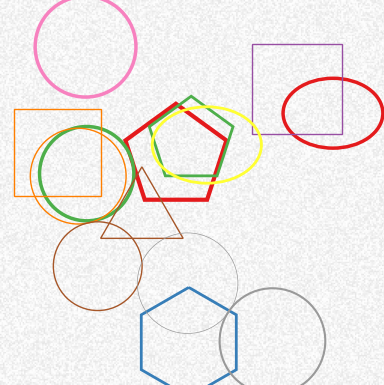[{"shape": "pentagon", "thickness": 3, "radius": 0.69, "center": [0.457, 0.593]}, {"shape": "oval", "thickness": 2.5, "radius": 0.65, "center": [0.865, 0.706]}, {"shape": "hexagon", "thickness": 2, "radius": 0.71, "center": [0.49, 0.111]}, {"shape": "circle", "thickness": 2.5, "radius": 0.61, "center": [0.225, 0.549]}, {"shape": "pentagon", "thickness": 2, "radius": 0.57, "center": [0.497, 0.636]}, {"shape": "square", "thickness": 1, "radius": 0.58, "center": [0.77, 0.77]}, {"shape": "square", "thickness": 1, "radius": 0.56, "center": [0.15, 0.604]}, {"shape": "circle", "thickness": 1, "radius": 0.62, "center": [0.203, 0.543]}, {"shape": "oval", "thickness": 2, "radius": 0.71, "center": [0.537, 0.623]}, {"shape": "triangle", "thickness": 1, "radius": 0.62, "center": [0.368, 0.443]}, {"shape": "circle", "thickness": 1, "radius": 0.58, "center": [0.254, 0.309]}, {"shape": "circle", "thickness": 2.5, "radius": 0.65, "center": [0.222, 0.879]}, {"shape": "circle", "thickness": 0.5, "radius": 0.65, "center": [0.487, 0.264]}, {"shape": "circle", "thickness": 1.5, "radius": 0.69, "center": [0.708, 0.114]}]